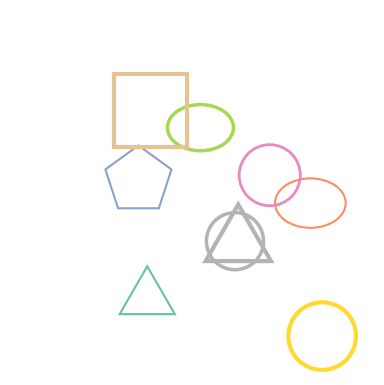[{"shape": "triangle", "thickness": 1.5, "radius": 0.41, "center": [0.382, 0.226]}, {"shape": "oval", "thickness": 1.5, "radius": 0.46, "center": [0.806, 0.473]}, {"shape": "pentagon", "thickness": 1.5, "radius": 0.45, "center": [0.36, 0.532]}, {"shape": "circle", "thickness": 2, "radius": 0.4, "center": [0.701, 0.545]}, {"shape": "oval", "thickness": 2.5, "radius": 0.43, "center": [0.521, 0.668]}, {"shape": "circle", "thickness": 3, "radius": 0.44, "center": [0.837, 0.127]}, {"shape": "square", "thickness": 3, "radius": 0.48, "center": [0.391, 0.713]}, {"shape": "triangle", "thickness": 3, "radius": 0.49, "center": [0.619, 0.371]}, {"shape": "circle", "thickness": 2.5, "radius": 0.37, "center": [0.61, 0.374]}]